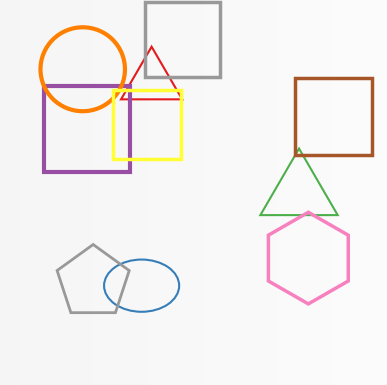[{"shape": "triangle", "thickness": 1.5, "radius": 0.46, "center": [0.391, 0.788]}, {"shape": "oval", "thickness": 1.5, "radius": 0.48, "center": [0.365, 0.258]}, {"shape": "triangle", "thickness": 1.5, "radius": 0.58, "center": [0.772, 0.499]}, {"shape": "square", "thickness": 3, "radius": 0.56, "center": [0.224, 0.665]}, {"shape": "circle", "thickness": 3, "radius": 0.55, "center": [0.213, 0.82]}, {"shape": "square", "thickness": 2.5, "radius": 0.44, "center": [0.38, 0.677]}, {"shape": "square", "thickness": 2.5, "radius": 0.5, "center": [0.86, 0.696]}, {"shape": "hexagon", "thickness": 2.5, "radius": 0.59, "center": [0.796, 0.33]}, {"shape": "pentagon", "thickness": 2, "radius": 0.49, "center": [0.24, 0.267]}, {"shape": "square", "thickness": 2.5, "radius": 0.49, "center": [0.471, 0.898]}]